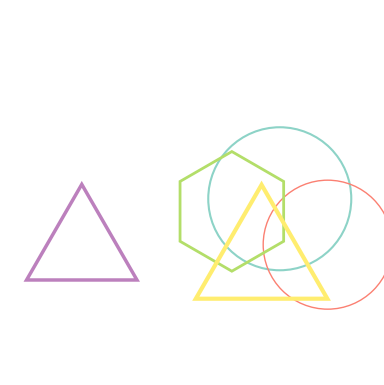[{"shape": "circle", "thickness": 1.5, "radius": 0.93, "center": [0.727, 0.484]}, {"shape": "circle", "thickness": 1, "radius": 0.84, "center": [0.851, 0.364]}, {"shape": "hexagon", "thickness": 2, "radius": 0.78, "center": [0.602, 0.451]}, {"shape": "triangle", "thickness": 2.5, "radius": 0.83, "center": [0.212, 0.356]}, {"shape": "triangle", "thickness": 3, "radius": 0.99, "center": [0.679, 0.323]}]